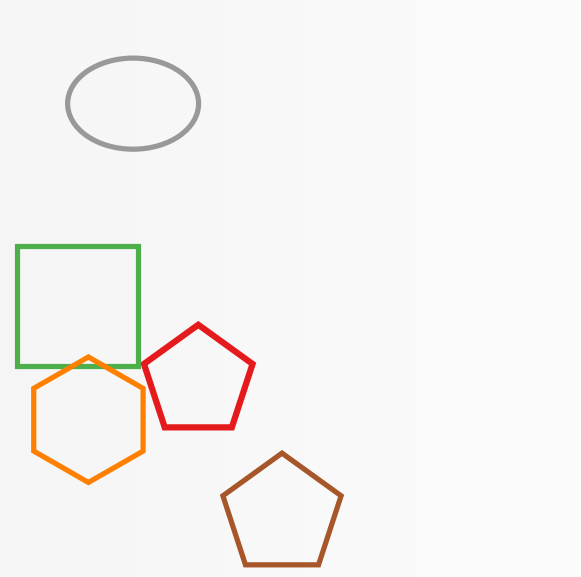[{"shape": "pentagon", "thickness": 3, "radius": 0.49, "center": [0.341, 0.339]}, {"shape": "square", "thickness": 2.5, "radius": 0.52, "center": [0.134, 0.47]}, {"shape": "hexagon", "thickness": 2.5, "radius": 0.54, "center": [0.152, 0.272]}, {"shape": "pentagon", "thickness": 2.5, "radius": 0.53, "center": [0.485, 0.108]}, {"shape": "oval", "thickness": 2.5, "radius": 0.56, "center": [0.229, 0.82]}]